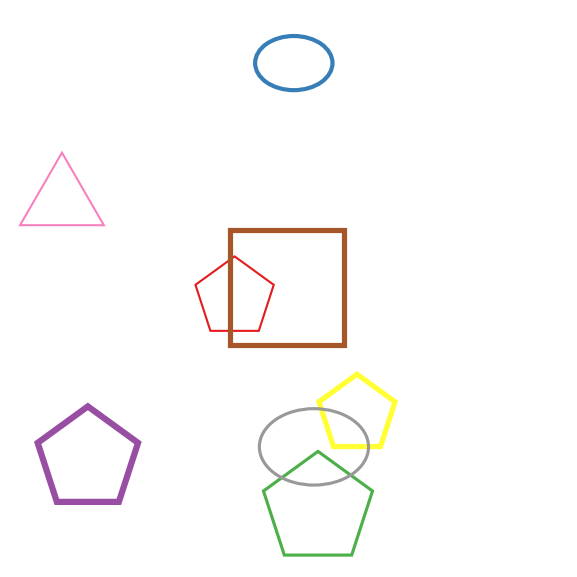[{"shape": "pentagon", "thickness": 1, "radius": 0.36, "center": [0.406, 0.484]}, {"shape": "oval", "thickness": 2, "radius": 0.33, "center": [0.509, 0.89]}, {"shape": "pentagon", "thickness": 1.5, "radius": 0.5, "center": [0.551, 0.118]}, {"shape": "pentagon", "thickness": 3, "radius": 0.46, "center": [0.152, 0.204]}, {"shape": "pentagon", "thickness": 2.5, "radius": 0.35, "center": [0.618, 0.282]}, {"shape": "square", "thickness": 2.5, "radius": 0.49, "center": [0.496, 0.501]}, {"shape": "triangle", "thickness": 1, "radius": 0.42, "center": [0.107, 0.651]}, {"shape": "oval", "thickness": 1.5, "radius": 0.47, "center": [0.544, 0.225]}]